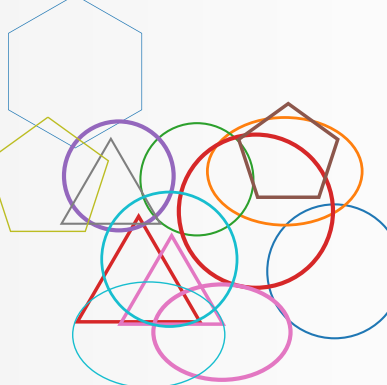[{"shape": "hexagon", "thickness": 0.5, "radius": 0.99, "center": [0.194, 0.814]}, {"shape": "circle", "thickness": 1.5, "radius": 0.87, "center": [0.864, 0.295]}, {"shape": "oval", "thickness": 2, "radius": 1.0, "center": [0.735, 0.555]}, {"shape": "circle", "thickness": 1.5, "radius": 0.73, "center": [0.508, 0.534]}, {"shape": "circle", "thickness": 3, "radius": 0.99, "center": [0.66, 0.451]}, {"shape": "triangle", "thickness": 2.5, "radius": 0.91, "center": [0.358, 0.255]}, {"shape": "circle", "thickness": 3, "radius": 0.71, "center": [0.307, 0.543]}, {"shape": "pentagon", "thickness": 2.5, "radius": 0.67, "center": [0.744, 0.596]}, {"shape": "oval", "thickness": 3, "radius": 0.89, "center": [0.573, 0.137]}, {"shape": "triangle", "thickness": 2.5, "radius": 0.77, "center": [0.443, 0.235]}, {"shape": "triangle", "thickness": 1.5, "radius": 0.74, "center": [0.286, 0.492]}, {"shape": "pentagon", "thickness": 1, "radius": 0.82, "center": [0.124, 0.532]}, {"shape": "circle", "thickness": 2, "radius": 0.87, "center": [0.437, 0.327]}, {"shape": "oval", "thickness": 1, "radius": 0.98, "center": [0.384, 0.13]}]